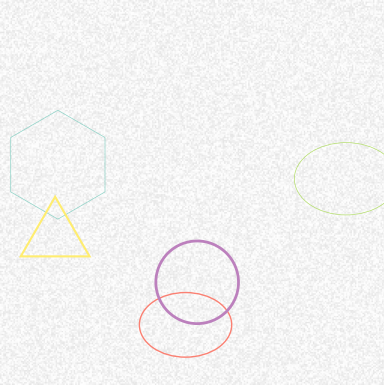[{"shape": "hexagon", "thickness": 0.5, "radius": 0.71, "center": [0.15, 0.572]}, {"shape": "oval", "thickness": 1, "radius": 0.6, "center": [0.482, 0.156]}, {"shape": "oval", "thickness": 0.5, "radius": 0.67, "center": [0.899, 0.536]}, {"shape": "circle", "thickness": 2, "radius": 0.54, "center": [0.512, 0.267]}, {"shape": "triangle", "thickness": 1.5, "radius": 0.52, "center": [0.143, 0.386]}]